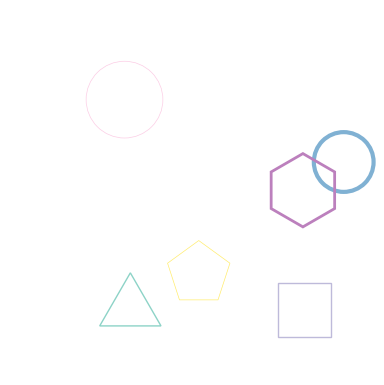[{"shape": "triangle", "thickness": 1, "radius": 0.46, "center": [0.339, 0.199]}, {"shape": "square", "thickness": 1, "radius": 0.35, "center": [0.791, 0.195]}, {"shape": "circle", "thickness": 3, "radius": 0.39, "center": [0.893, 0.579]}, {"shape": "circle", "thickness": 0.5, "radius": 0.5, "center": [0.323, 0.741]}, {"shape": "hexagon", "thickness": 2, "radius": 0.48, "center": [0.787, 0.506]}, {"shape": "pentagon", "thickness": 0.5, "radius": 0.43, "center": [0.516, 0.29]}]